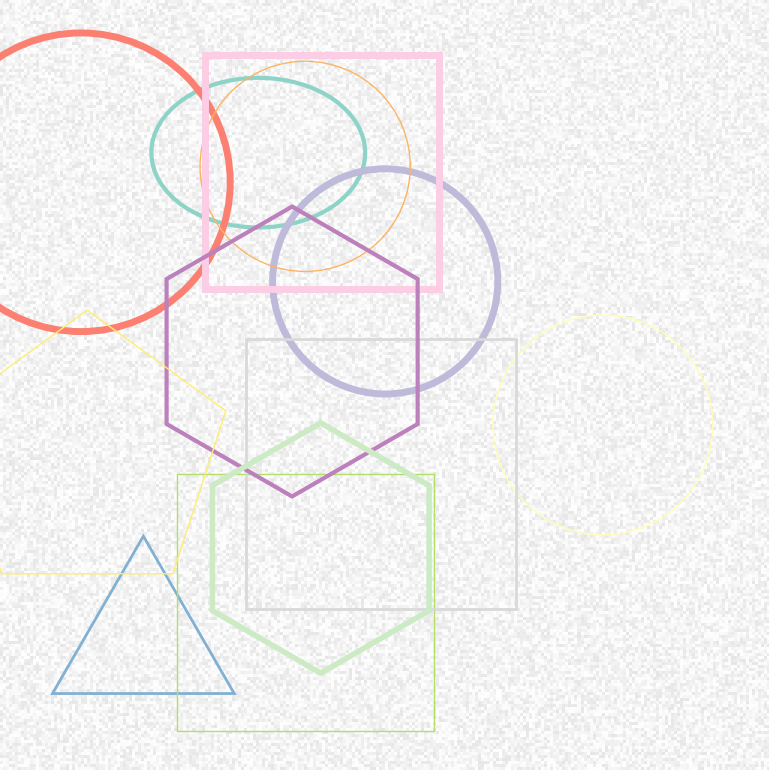[{"shape": "oval", "thickness": 1.5, "radius": 0.69, "center": [0.335, 0.802]}, {"shape": "circle", "thickness": 0.5, "radius": 0.71, "center": [0.783, 0.448]}, {"shape": "circle", "thickness": 2.5, "radius": 0.73, "center": [0.5, 0.635]}, {"shape": "circle", "thickness": 2.5, "radius": 0.97, "center": [0.105, 0.763]}, {"shape": "triangle", "thickness": 1, "radius": 0.68, "center": [0.186, 0.167]}, {"shape": "circle", "thickness": 0.5, "radius": 0.68, "center": [0.396, 0.784]}, {"shape": "square", "thickness": 0.5, "radius": 0.84, "center": [0.397, 0.217]}, {"shape": "square", "thickness": 2.5, "radius": 0.76, "center": [0.418, 0.777]}, {"shape": "square", "thickness": 1, "radius": 0.88, "center": [0.495, 0.384]}, {"shape": "hexagon", "thickness": 1.5, "radius": 0.94, "center": [0.379, 0.543]}, {"shape": "hexagon", "thickness": 2, "radius": 0.81, "center": [0.417, 0.288]}, {"shape": "pentagon", "thickness": 0.5, "radius": 0.95, "center": [0.113, 0.408]}]